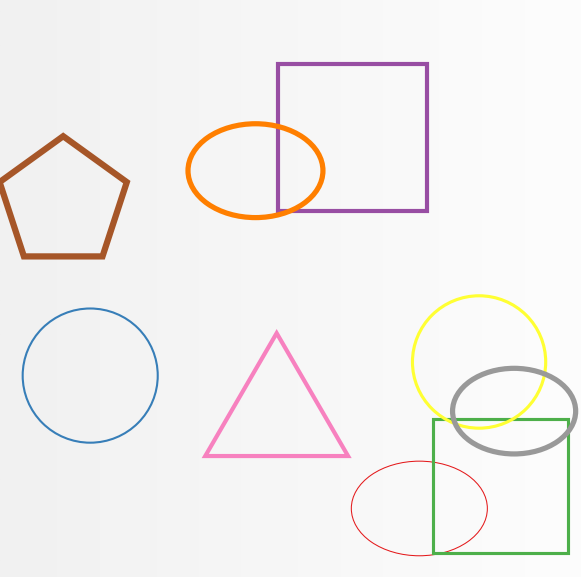[{"shape": "oval", "thickness": 0.5, "radius": 0.59, "center": [0.721, 0.119]}, {"shape": "circle", "thickness": 1, "radius": 0.58, "center": [0.155, 0.349]}, {"shape": "square", "thickness": 1.5, "radius": 0.58, "center": [0.861, 0.158]}, {"shape": "square", "thickness": 2, "radius": 0.64, "center": [0.606, 0.761]}, {"shape": "oval", "thickness": 2.5, "radius": 0.58, "center": [0.44, 0.704]}, {"shape": "circle", "thickness": 1.5, "radius": 0.57, "center": [0.824, 0.372]}, {"shape": "pentagon", "thickness": 3, "radius": 0.58, "center": [0.109, 0.648]}, {"shape": "triangle", "thickness": 2, "radius": 0.71, "center": [0.476, 0.28]}, {"shape": "oval", "thickness": 2.5, "radius": 0.53, "center": [0.884, 0.287]}]